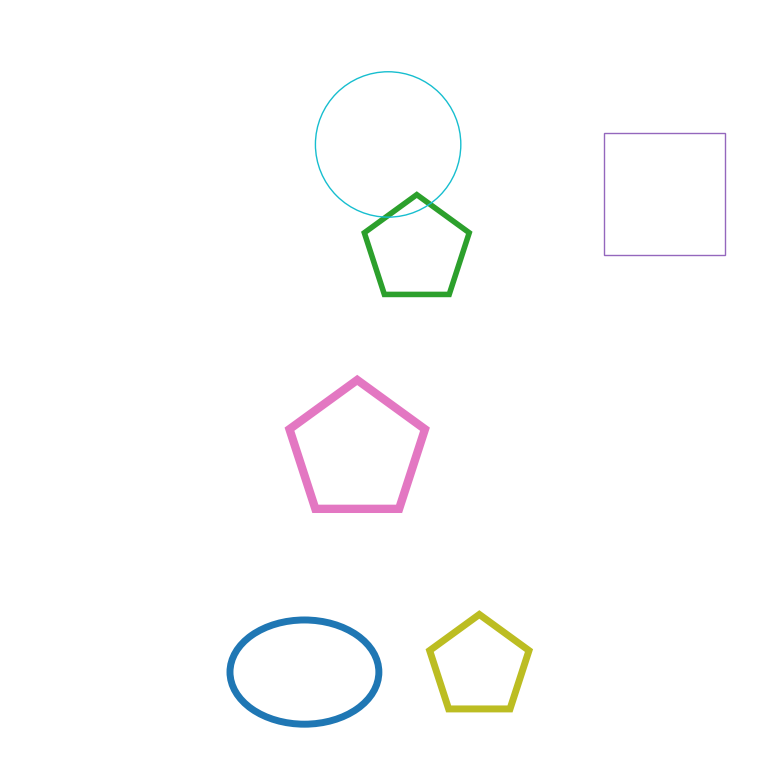[{"shape": "oval", "thickness": 2.5, "radius": 0.48, "center": [0.395, 0.127]}, {"shape": "pentagon", "thickness": 2, "radius": 0.36, "center": [0.541, 0.676]}, {"shape": "square", "thickness": 0.5, "radius": 0.39, "center": [0.863, 0.748]}, {"shape": "pentagon", "thickness": 3, "radius": 0.46, "center": [0.464, 0.414]}, {"shape": "pentagon", "thickness": 2.5, "radius": 0.34, "center": [0.623, 0.134]}, {"shape": "circle", "thickness": 0.5, "radius": 0.47, "center": [0.504, 0.812]}]